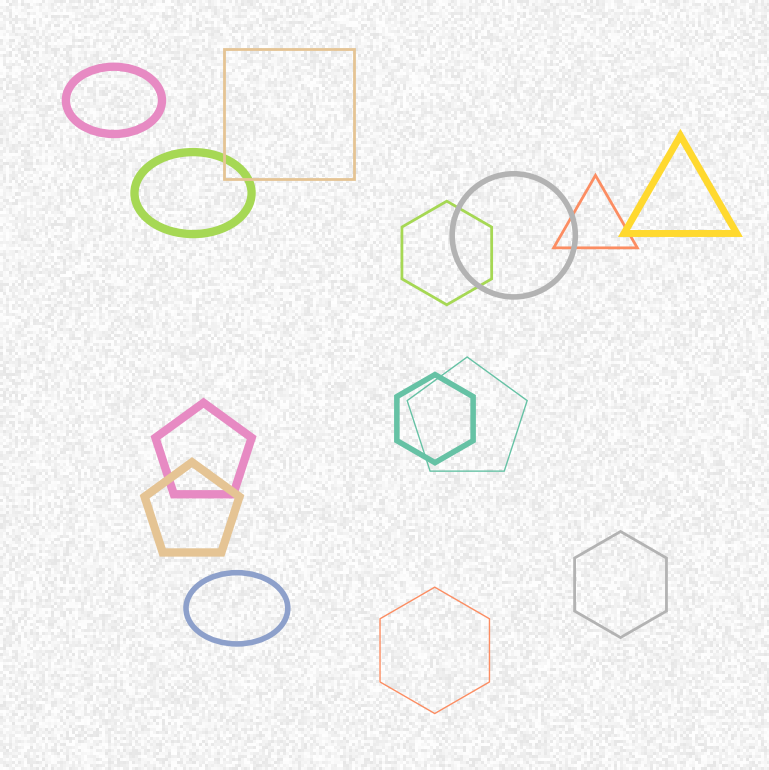[{"shape": "pentagon", "thickness": 0.5, "radius": 0.41, "center": [0.607, 0.454]}, {"shape": "hexagon", "thickness": 2, "radius": 0.29, "center": [0.565, 0.456]}, {"shape": "triangle", "thickness": 1, "radius": 0.31, "center": [0.773, 0.709]}, {"shape": "hexagon", "thickness": 0.5, "radius": 0.41, "center": [0.565, 0.155]}, {"shape": "oval", "thickness": 2, "radius": 0.33, "center": [0.308, 0.21]}, {"shape": "oval", "thickness": 3, "radius": 0.31, "center": [0.148, 0.87]}, {"shape": "pentagon", "thickness": 3, "radius": 0.33, "center": [0.264, 0.411]}, {"shape": "oval", "thickness": 3, "radius": 0.38, "center": [0.251, 0.749]}, {"shape": "hexagon", "thickness": 1, "radius": 0.34, "center": [0.58, 0.671]}, {"shape": "triangle", "thickness": 2.5, "radius": 0.42, "center": [0.884, 0.739]}, {"shape": "pentagon", "thickness": 3, "radius": 0.32, "center": [0.249, 0.335]}, {"shape": "square", "thickness": 1, "radius": 0.42, "center": [0.376, 0.852]}, {"shape": "hexagon", "thickness": 1, "radius": 0.34, "center": [0.806, 0.241]}, {"shape": "circle", "thickness": 2, "radius": 0.4, "center": [0.667, 0.694]}]